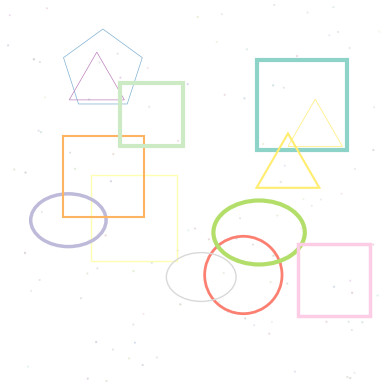[{"shape": "square", "thickness": 3, "radius": 0.59, "center": [0.784, 0.727]}, {"shape": "square", "thickness": 1, "radius": 0.56, "center": [0.348, 0.433]}, {"shape": "oval", "thickness": 2.5, "radius": 0.49, "center": [0.178, 0.428]}, {"shape": "circle", "thickness": 2, "radius": 0.5, "center": [0.632, 0.286]}, {"shape": "pentagon", "thickness": 0.5, "radius": 0.54, "center": [0.267, 0.817]}, {"shape": "square", "thickness": 1.5, "radius": 0.52, "center": [0.269, 0.542]}, {"shape": "oval", "thickness": 3, "radius": 0.59, "center": [0.673, 0.396]}, {"shape": "square", "thickness": 2.5, "radius": 0.47, "center": [0.868, 0.274]}, {"shape": "oval", "thickness": 1, "radius": 0.45, "center": [0.523, 0.28]}, {"shape": "triangle", "thickness": 0.5, "radius": 0.41, "center": [0.251, 0.782]}, {"shape": "square", "thickness": 3, "radius": 0.41, "center": [0.394, 0.702]}, {"shape": "triangle", "thickness": 0.5, "radius": 0.41, "center": [0.819, 0.661]}, {"shape": "triangle", "thickness": 1.5, "radius": 0.47, "center": [0.748, 0.559]}]